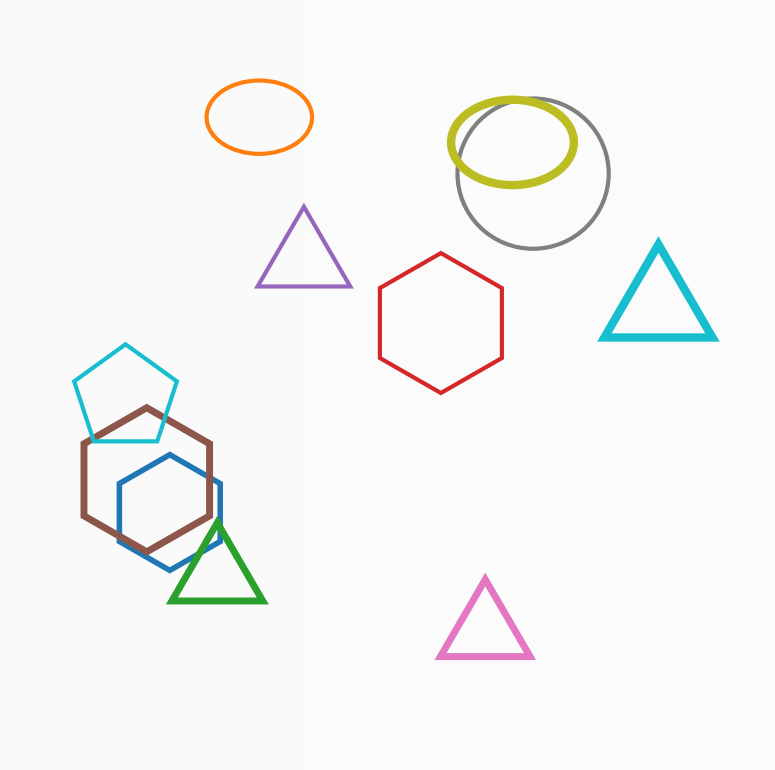[{"shape": "hexagon", "thickness": 2, "radius": 0.38, "center": [0.219, 0.334]}, {"shape": "oval", "thickness": 1.5, "radius": 0.34, "center": [0.335, 0.848]}, {"shape": "triangle", "thickness": 2.5, "radius": 0.34, "center": [0.28, 0.253]}, {"shape": "hexagon", "thickness": 1.5, "radius": 0.45, "center": [0.569, 0.58]}, {"shape": "triangle", "thickness": 1.5, "radius": 0.35, "center": [0.392, 0.662]}, {"shape": "hexagon", "thickness": 2.5, "radius": 0.47, "center": [0.189, 0.377]}, {"shape": "triangle", "thickness": 2.5, "radius": 0.33, "center": [0.626, 0.181]}, {"shape": "circle", "thickness": 1.5, "radius": 0.49, "center": [0.688, 0.775]}, {"shape": "oval", "thickness": 3, "radius": 0.4, "center": [0.661, 0.815]}, {"shape": "triangle", "thickness": 3, "radius": 0.4, "center": [0.85, 0.602]}, {"shape": "pentagon", "thickness": 1.5, "radius": 0.35, "center": [0.162, 0.483]}]